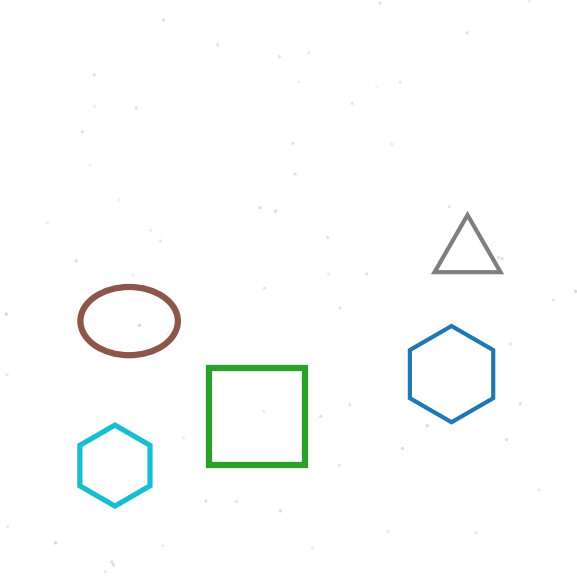[{"shape": "hexagon", "thickness": 2, "radius": 0.42, "center": [0.782, 0.351]}, {"shape": "square", "thickness": 3, "radius": 0.42, "center": [0.445, 0.278]}, {"shape": "oval", "thickness": 3, "radius": 0.42, "center": [0.224, 0.443]}, {"shape": "triangle", "thickness": 2, "radius": 0.33, "center": [0.81, 0.561]}, {"shape": "hexagon", "thickness": 2.5, "radius": 0.35, "center": [0.199, 0.193]}]